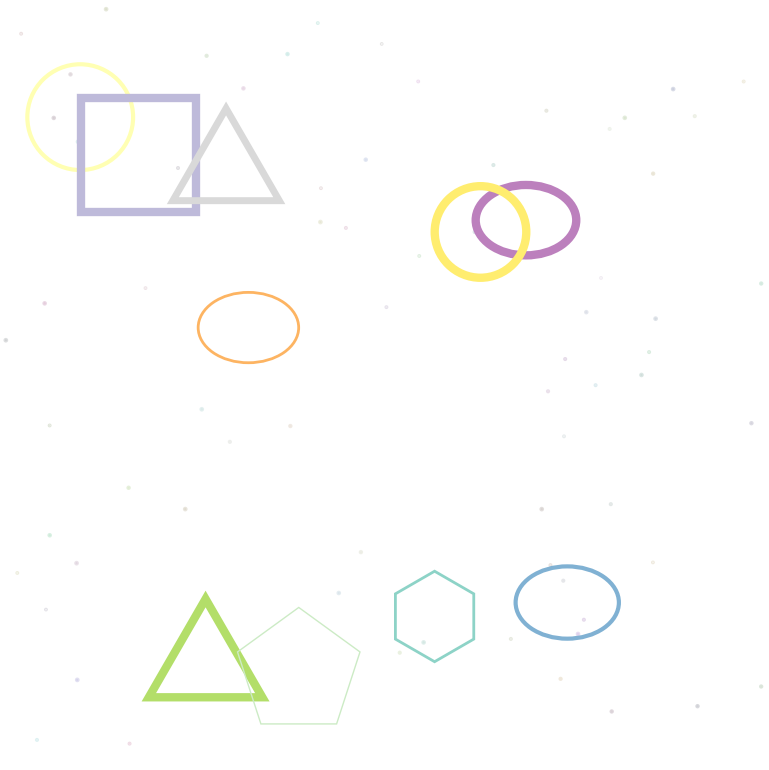[{"shape": "hexagon", "thickness": 1, "radius": 0.29, "center": [0.564, 0.199]}, {"shape": "circle", "thickness": 1.5, "radius": 0.34, "center": [0.104, 0.848]}, {"shape": "square", "thickness": 3, "radius": 0.37, "center": [0.18, 0.799]}, {"shape": "oval", "thickness": 1.5, "radius": 0.34, "center": [0.737, 0.217]}, {"shape": "oval", "thickness": 1, "radius": 0.33, "center": [0.323, 0.575]}, {"shape": "triangle", "thickness": 3, "radius": 0.43, "center": [0.267, 0.137]}, {"shape": "triangle", "thickness": 2.5, "radius": 0.4, "center": [0.294, 0.779]}, {"shape": "oval", "thickness": 3, "radius": 0.33, "center": [0.683, 0.714]}, {"shape": "pentagon", "thickness": 0.5, "radius": 0.42, "center": [0.388, 0.127]}, {"shape": "circle", "thickness": 3, "radius": 0.3, "center": [0.624, 0.699]}]